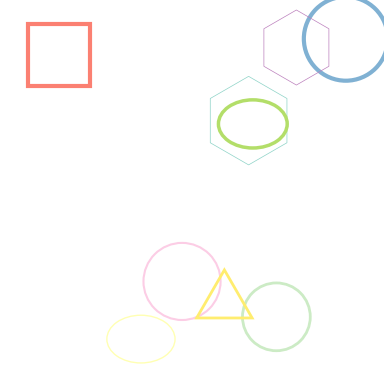[{"shape": "hexagon", "thickness": 0.5, "radius": 0.57, "center": [0.646, 0.687]}, {"shape": "oval", "thickness": 1, "radius": 0.44, "center": [0.366, 0.119]}, {"shape": "square", "thickness": 3, "radius": 0.41, "center": [0.153, 0.857]}, {"shape": "circle", "thickness": 3, "radius": 0.55, "center": [0.898, 0.899]}, {"shape": "oval", "thickness": 2.5, "radius": 0.45, "center": [0.657, 0.678]}, {"shape": "circle", "thickness": 1.5, "radius": 0.5, "center": [0.473, 0.269]}, {"shape": "hexagon", "thickness": 0.5, "radius": 0.49, "center": [0.77, 0.877]}, {"shape": "circle", "thickness": 2, "radius": 0.44, "center": [0.718, 0.177]}, {"shape": "triangle", "thickness": 2, "radius": 0.42, "center": [0.583, 0.216]}]